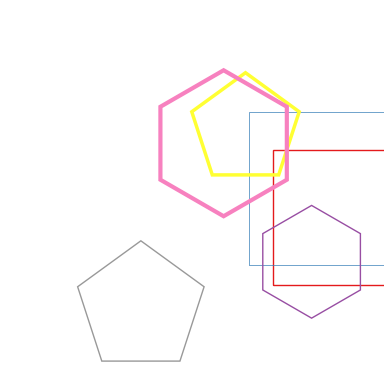[{"shape": "square", "thickness": 1, "radius": 0.88, "center": [0.884, 0.435]}, {"shape": "square", "thickness": 0.5, "radius": 0.99, "center": [0.845, 0.51]}, {"shape": "hexagon", "thickness": 1, "radius": 0.73, "center": [0.809, 0.32]}, {"shape": "pentagon", "thickness": 2.5, "radius": 0.73, "center": [0.638, 0.664]}, {"shape": "hexagon", "thickness": 3, "radius": 0.95, "center": [0.581, 0.628]}, {"shape": "pentagon", "thickness": 1, "radius": 0.86, "center": [0.366, 0.202]}]